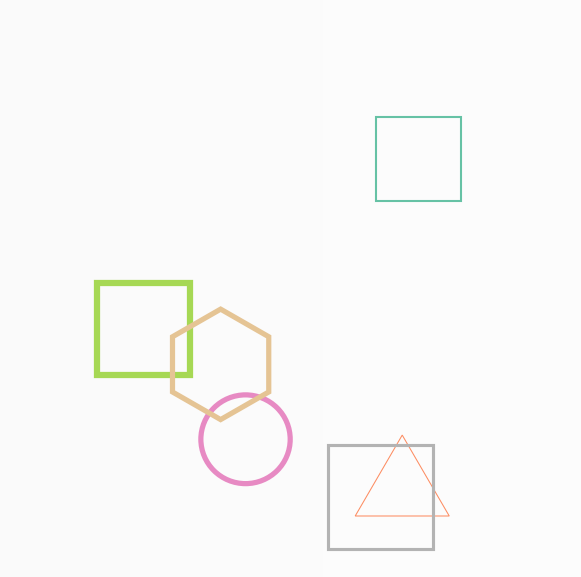[{"shape": "square", "thickness": 1, "radius": 0.37, "center": [0.72, 0.723]}, {"shape": "triangle", "thickness": 0.5, "radius": 0.47, "center": [0.692, 0.152]}, {"shape": "circle", "thickness": 2.5, "radius": 0.38, "center": [0.422, 0.239]}, {"shape": "square", "thickness": 3, "radius": 0.4, "center": [0.247, 0.43]}, {"shape": "hexagon", "thickness": 2.5, "radius": 0.48, "center": [0.38, 0.368]}, {"shape": "square", "thickness": 1.5, "radius": 0.45, "center": [0.654, 0.139]}]